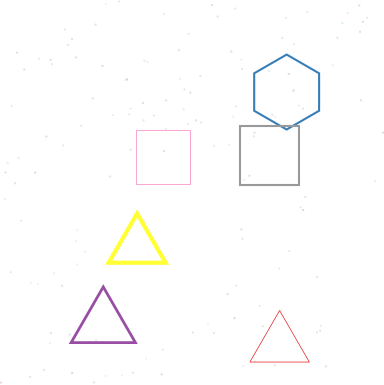[{"shape": "triangle", "thickness": 0.5, "radius": 0.45, "center": [0.726, 0.104]}, {"shape": "hexagon", "thickness": 1.5, "radius": 0.49, "center": [0.745, 0.761]}, {"shape": "triangle", "thickness": 2, "radius": 0.48, "center": [0.268, 0.158]}, {"shape": "triangle", "thickness": 3, "radius": 0.43, "center": [0.356, 0.36]}, {"shape": "square", "thickness": 0.5, "radius": 0.35, "center": [0.422, 0.592]}, {"shape": "square", "thickness": 1.5, "radius": 0.38, "center": [0.7, 0.595]}]